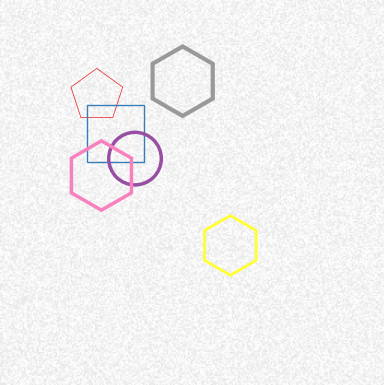[{"shape": "pentagon", "thickness": 0.5, "radius": 0.35, "center": [0.251, 0.752]}, {"shape": "square", "thickness": 1, "radius": 0.37, "center": [0.299, 0.654]}, {"shape": "circle", "thickness": 2.5, "radius": 0.34, "center": [0.351, 0.588]}, {"shape": "hexagon", "thickness": 2, "radius": 0.39, "center": [0.598, 0.363]}, {"shape": "hexagon", "thickness": 2.5, "radius": 0.45, "center": [0.263, 0.544]}, {"shape": "hexagon", "thickness": 3, "radius": 0.45, "center": [0.474, 0.789]}]